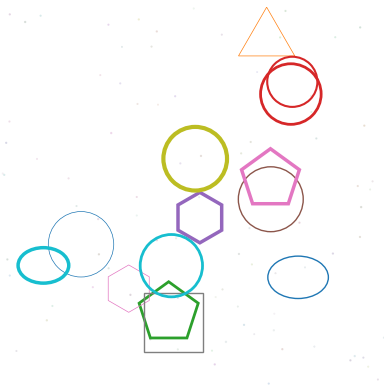[{"shape": "oval", "thickness": 1, "radius": 0.39, "center": [0.774, 0.28]}, {"shape": "circle", "thickness": 0.5, "radius": 0.42, "center": [0.21, 0.366]}, {"shape": "triangle", "thickness": 0.5, "radius": 0.42, "center": [0.693, 0.897]}, {"shape": "pentagon", "thickness": 2, "radius": 0.4, "center": [0.438, 0.187]}, {"shape": "circle", "thickness": 1.5, "radius": 0.33, "center": [0.759, 0.787]}, {"shape": "circle", "thickness": 2, "radius": 0.39, "center": [0.755, 0.756]}, {"shape": "hexagon", "thickness": 2.5, "radius": 0.33, "center": [0.519, 0.435]}, {"shape": "circle", "thickness": 1, "radius": 0.42, "center": [0.703, 0.482]}, {"shape": "hexagon", "thickness": 0.5, "radius": 0.31, "center": [0.334, 0.25]}, {"shape": "pentagon", "thickness": 2.5, "radius": 0.39, "center": [0.703, 0.535]}, {"shape": "square", "thickness": 1, "radius": 0.38, "center": [0.451, 0.163]}, {"shape": "circle", "thickness": 3, "radius": 0.41, "center": [0.507, 0.588]}, {"shape": "circle", "thickness": 2, "radius": 0.4, "center": [0.445, 0.31]}, {"shape": "oval", "thickness": 2.5, "radius": 0.33, "center": [0.113, 0.311]}]